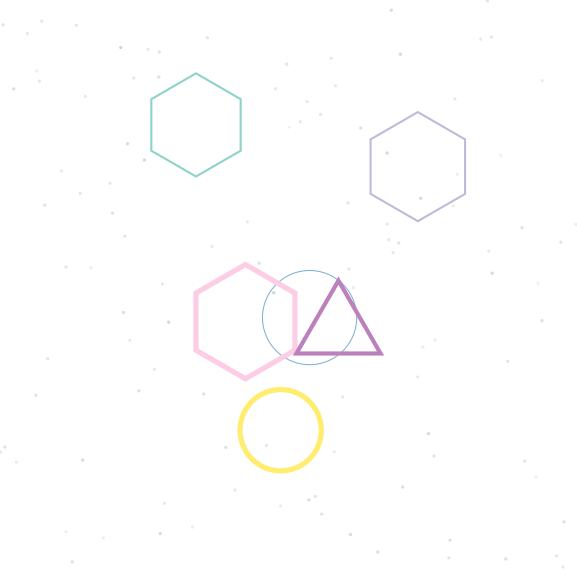[{"shape": "hexagon", "thickness": 1, "radius": 0.45, "center": [0.339, 0.783]}, {"shape": "hexagon", "thickness": 1, "radius": 0.47, "center": [0.724, 0.711]}, {"shape": "circle", "thickness": 0.5, "radius": 0.41, "center": [0.536, 0.449]}, {"shape": "hexagon", "thickness": 2.5, "radius": 0.49, "center": [0.425, 0.442]}, {"shape": "triangle", "thickness": 2, "radius": 0.42, "center": [0.586, 0.429]}, {"shape": "circle", "thickness": 2.5, "radius": 0.35, "center": [0.486, 0.254]}]